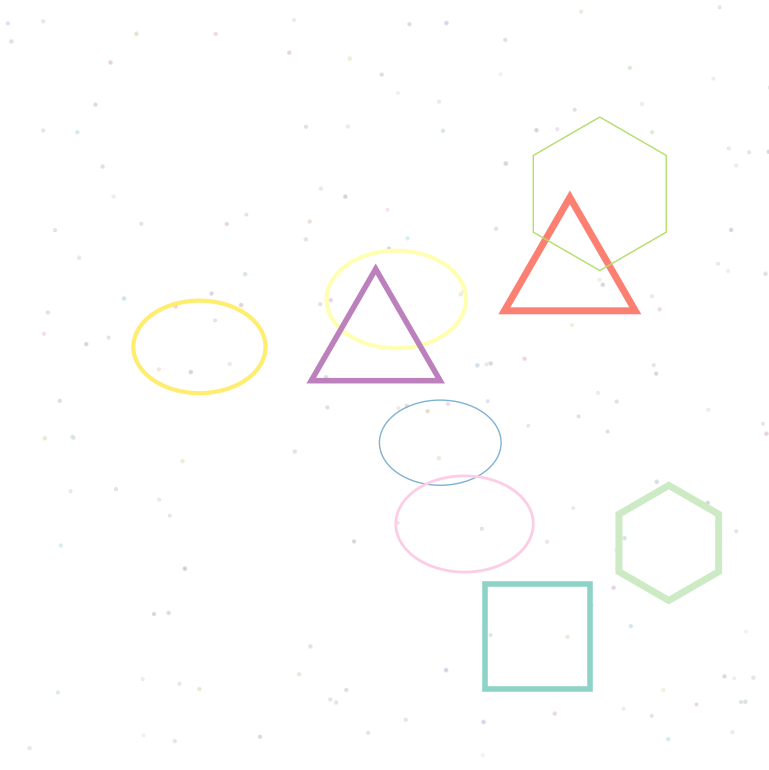[{"shape": "square", "thickness": 2, "radius": 0.34, "center": [0.698, 0.173]}, {"shape": "oval", "thickness": 1.5, "radius": 0.45, "center": [0.515, 0.611]}, {"shape": "triangle", "thickness": 2.5, "radius": 0.49, "center": [0.74, 0.645]}, {"shape": "oval", "thickness": 0.5, "radius": 0.4, "center": [0.572, 0.425]}, {"shape": "hexagon", "thickness": 0.5, "radius": 0.5, "center": [0.779, 0.748]}, {"shape": "oval", "thickness": 1, "radius": 0.45, "center": [0.603, 0.32]}, {"shape": "triangle", "thickness": 2, "radius": 0.48, "center": [0.488, 0.554]}, {"shape": "hexagon", "thickness": 2.5, "radius": 0.37, "center": [0.869, 0.295]}, {"shape": "oval", "thickness": 1.5, "radius": 0.43, "center": [0.259, 0.549]}]